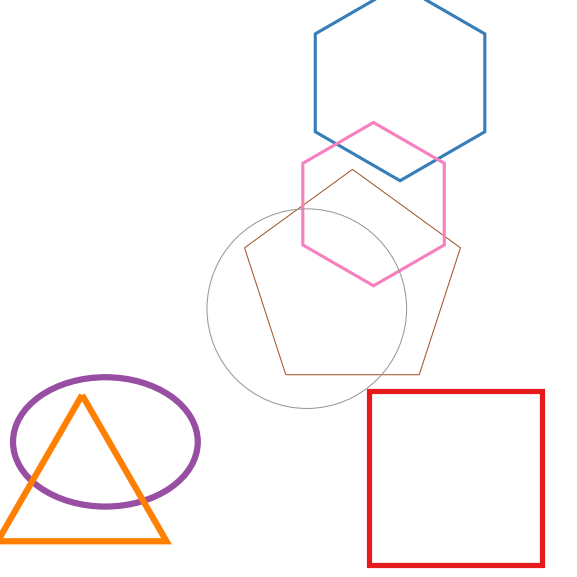[{"shape": "square", "thickness": 2.5, "radius": 0.75, "center": [0.789, 0.172]}, {"shape": "hexagon", "thickness": 1.5, "radius": 0.85, "center": [0.693, 0.856]}, {"shape": "oval", "thickness": 3, "radius": 0.8, "center": [0.182, 0.234]}, {"shape": "triangle", "thickness": 3, "radius": 0.84, "center": [0.142, 0.146]}, {"shape": "pentagon", "thickness": 0.5, "radius": 0.98, "center": [0.61, 0.509]}, {"shape": "hexagon", "thickness": 1.5, "radius": 0.71, "center": [0.647, 0.646]}, {"shape": "circle", "thickness": 0.5, "radius": 0.86, "center": [0.531, 0.465]}]